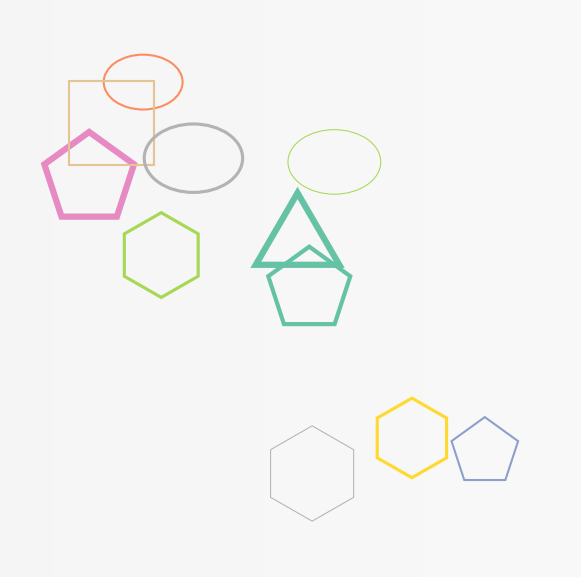[{"shape": "pentagon", "thickness": 2, "radius": 0.37, "center": [0.532, 0.498]}, {"shape": "triangle", "thickness": 3, "radius": 0.41, "center": [0.512, 0.582]}, {"shape": "oval", "thickness": 1, "radius": 0.34, "center": [0.246, 0.857]}, {"shape": "pentagon", "thickness": 1, "radius": 0.3, "center": [0.834, 0.217]}, {"shape": "pentagon", "thickness": 3, "radius": 0.41, "center": [0.153, 0.69]}, {"shape": "oval", "thickness": 0.5, "radius": 0.4, "center": [0.575, 0.719]}, {"shape": "hexagon", "thickness": 1.5, "radius": 0.37, "center": [0.277, 0.557]}, {"shape": "hexagon", "thickness": 1.5, "radius": 0.34, "center": [0.709, 0.241]}, {"shape": "square", "thickness": 1, "radius": 0.36, "center": [0.191, 0.787]}, {"shape": "hexagon", "thickness": 0.5, "radius": 0.41, "center": [0.537, 0.179]}, {"shape": "oval", "thickness": 1.5, "radius": 0.42, "center": [0.333, 0.725]}]